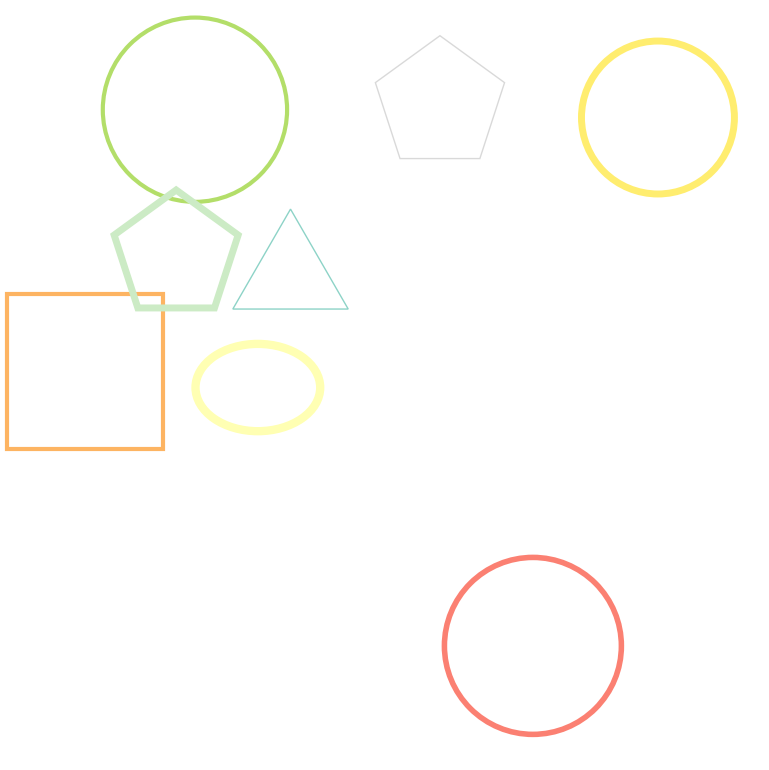[{"shape": "triangle", "thickness": 0.5, "radius": 0.43, "center": [0.377, 0.642]}, {"shape": "oval", "thickness": 3, "radius": 0.4, "center": [0.335, 0.497]}, {"shape": "circle", "thickness": 2, "radius": 0.57, "center": [0.692, 0.161]}, {"shape": "square", "thickness": 1.5, "radius": 0.5, "center": [0.11, 0.518]}, {"shape": "circle", "thickness": 1.5, "radius": 0.6, "center": [0.253, 0.858]}, {"shape": "pentagon", "thickness": 0.5, "radius": 0.44, "center": [0.571, 0.865]}, {"shape": "pentagon", "thickness": 2.5, "radius": 0.42, "center": [0.229, 0.669]}, {"shape": "circle", "thickness": 2.5, "radius": 0.5, "center": [0.854, 0.847]}]